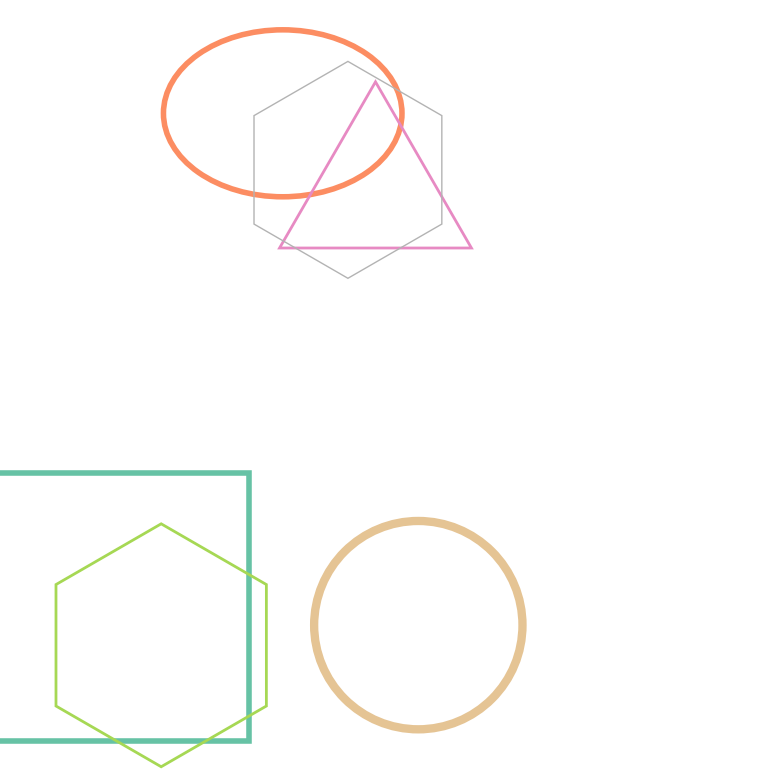[{"shape": "square", "thickness": 2, "radius": 0.87, "center": [0.15, 0.212]}, {"shape": "oval", "thickness": 2, "radius": 0.77, "center": [0.367, 0.853]}, {"shape": "triangle", "thickness": 1, "radius": 0.72, "center": [0.488, 0.75]}, {"shape": "hexagon", "thickness": 1, "radius": 0.79, "center": [0.209, 0.162]}, {"shape": "circle", "thickness": 3, "radius": 0.68, "center": [0.543, 0.188]}, {"shape": "hexagon", "thickness": 0.5, "radius": 0.7, "center": [0.452, 0.779]}]